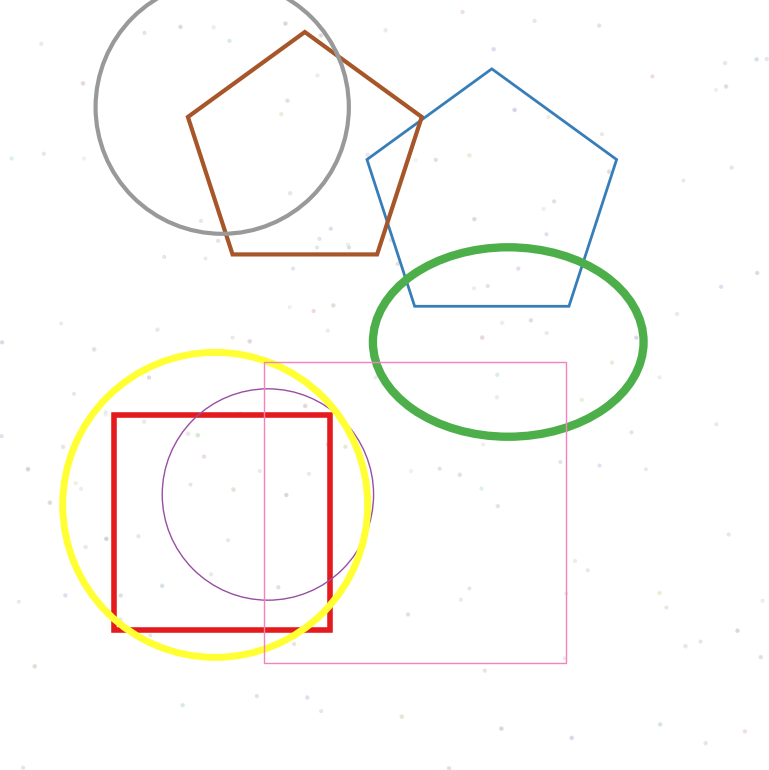[{"shape": "square", "thickness": 2, "radius": 0.7, "center": [0.289, 0.322]}, {"shape": "pentagon", "thickness": 1, "radius": 0.85, "center": [0.639, 0.74]}, {"shape": "oval", "thickness": 3, "radius": 0.88, "center": [0.66, 0.556]}, {"shape": "circle", "thickness": 0.5, "radius": 0.69, "center": [0.348, 0.358]}, {"shape": "circle", "thickness": 2.5, "radius": 0.99, "center": [0.279, 0.344]}, {"shape": "pentagon", "thickness": 1.5, "radius": 0.8, "center": [0.396, 0.799]}, {"shape": "square", "thickness": 0.5, "radius": 0.98, "center": [0.539, 0.335]}, {"shape": "circle", "thickness": 1.5, "radius": 0.82, "center": [0.289, 0.861]}]